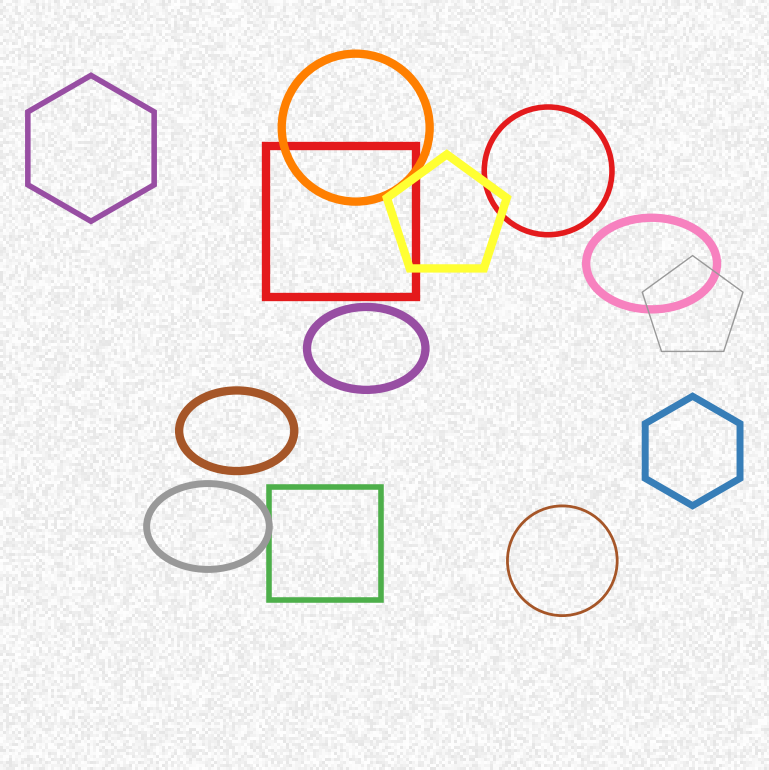[{"shape": "square", "thickness": 3, "radius": 0.49, "center": [0.443, 0.712]}, {"shape": "circle", "thickness": 2, "radius": 0.41, "center": [0.712, 0.778]}, {"shape": "hexagon", "thickness": 2.5, "radius": 0.36, "center": [0.899, 0.414]}, {"shape": "square", "thickness": 2, "radius": 0.36, "center": [0.422, 0.294]}, {"shape": "hexagon", "thickness": 2, "radius": 0.47, "center": [0.118, 0.807]}, {"shape": "oval", "thickness": 3, "radius": 0.38, "center": [0.476, 0.548]}, {"shape": "circle", "thickness": 3, "radius": 0.48, "center": [0.462, 0.834]}, {"shape": "pentagon", "thickness": 3, "radius": 0.41, "center": [0.58, 0.718]}, {"shape": "oval", "thickness": 3, "radius": 0.37, "center": [0.307, 0.441]}, {"shape": "circle", "thickness": 1, "radius": 0.36, "center": [0.73, 0.272]}, {"shape": "oval", "thickness": 3, "radius": 0.42, "center": [0.846, 0.658]}, {"shape": "oval", "thickness": 2.5, "radius": 0.4, "center": [0.27, 0.316]}, {"shape": "pentagon", "thickness": 0.5, "radius": 0.34, "center": [0.899, 0.599]}]